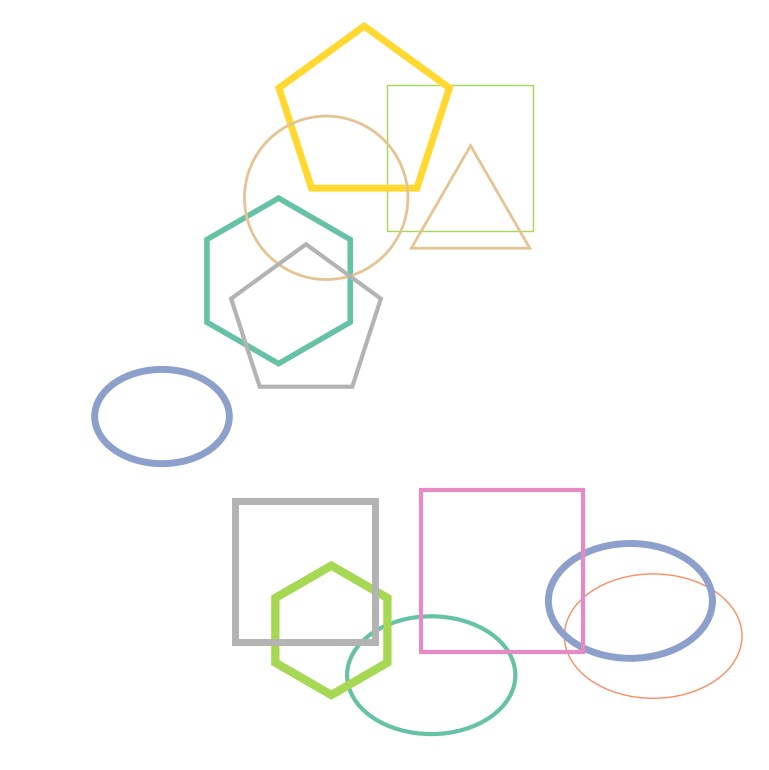[{"shape": "oval", "thickness": 1.5, "radius": 0.55, "center": [0.56, 0.123]}, {"shape": "hexagon", "thickness": 2, "radius": 0.54, "center": [0.362, 0.635]}, {"shape": "oval", "thickness": 0.5, "radius": 0.58, "center": [0.848, 0.174]}, {"shape": "oval", "thickness": 2.5, "radius": 0.53, "center": [0.819, 0.22]}, {"shape": "oval", "thickness": 2.5, "radius": 0.44, "center": [0.21, 0.459]}, {"shape": "square", "thickness": 1.5, "radius": 0.52, "center": [0.652, 0.258]}, {"shape": "hexagon", "thickness": 3, "radius": 0.42, "center": [0.43, 0.181]}, {"shape": "square", "thickness": 0.5, "radius": 0.47, "center": [0.598, 0.795]}, {"shape": "pentagon", "thickness": 2.5, "radius": 0.58, "center": [0.473, 0.85]}, {"shape": "circle", "thickness": 1, "radius": 0.53, "center": [0.424, 0.743]}, {"shape": "triangle", "thickness": 1, "radius": 0.44, "center": [0.611, 0.722]}, {"shape": "square", "thickness": 2.5, "radius": 0.46, "center": [0.396, 0.258]}, {"shape": "pentagon", "thickness": 1.5, "radius": 0.51, "center": [0.397, 0.581]}]